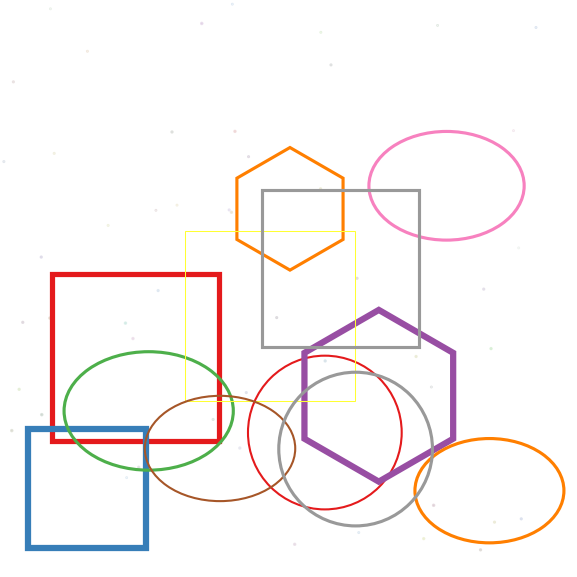[{"shape": "circle", "thickness": 1, "radius": 0.67, "center": [0.562, 0.25]}, {"shape": "square", "thickness": 2.5, "radius": 0.72, "center": [0.234, 0.38]}, {"shape": "square", "thickness": 3, "radius": 0.51, "center": [0.15, 0.153]}, {"shape": "oval", "thickness": 1.5, "radius": 0.73, "center": [0.257, 0.288]}, {"shape": "hexagon", "thickness": 3, "radius": 0.74, "center": [0.656, 0.314]}, {"shape": "oval", "thickness": 1.5, "radius": 0.64, "center": [0.848, 0.149]}, {"shape": "hexagon", "thickness": 1.5, "radius": 0.53, "center": [0.502, 0.638]}, {"shape": "square", "thickness": 0.5, "radius": 0.74, "center": [0.468, 0.452]}, {"shape": "oval", "thickness": 1, "radius": 0.65, "center": [0.381, 0.223]}, {"shape": "oval", "thickness": 1.5, "radius": 0.67, "center": [0.773, 0.677]}, {"shape": "circle", "thickness": 1.5, "radius": 0.67, "center": [0.616, 0.222]}, {"shape": "square", "thickness": 1.5, "radius": 0.68, "center": [0.59, 0.535]}]